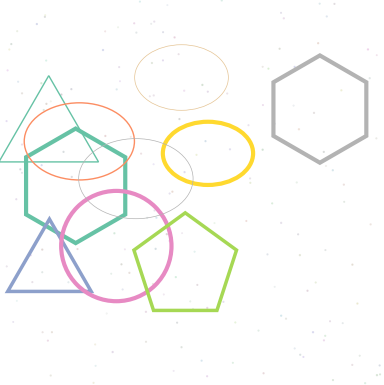[{"shape": "triangle", "thickness": 1, "radius": 0.75, "center": [0.127, 0.654]}, {"shape": "hexagon", "thickness": 3, "radius": 0.74, "center": [0.197, 0.517]}, {"shape": "oval", "thickness": 1, "radius": 0.72, "center": [0.206, 0.633]}, {"shape": "triangle", "thickness": 2.5, "radius": 0.63, "center": [0.128, 0.306]}, {"shape": "circle", "thickness": 3, "radius": 0.72, "center": [0.302, 0.361]}, {"shape": "pentagon", "thickness": 2.5, "radius": 0.7, "center": [0.481, 0.307]}, {"shape": "oval", "thickness": 3, "radius": 0.59, "center": [0.54, 0.602]}, {"shape": "oval", "thickness": 0.5, "radius": 0.61, "center": [0.471, 0.799]}, {"shape": "oval", "thickness": 0.5, "radius": 0.74, "center": [0.353, 0.536]}, {"shape": "hexagon", "thickness": 3, "radius": 0.7, "center": [0.831, 0.717]}]